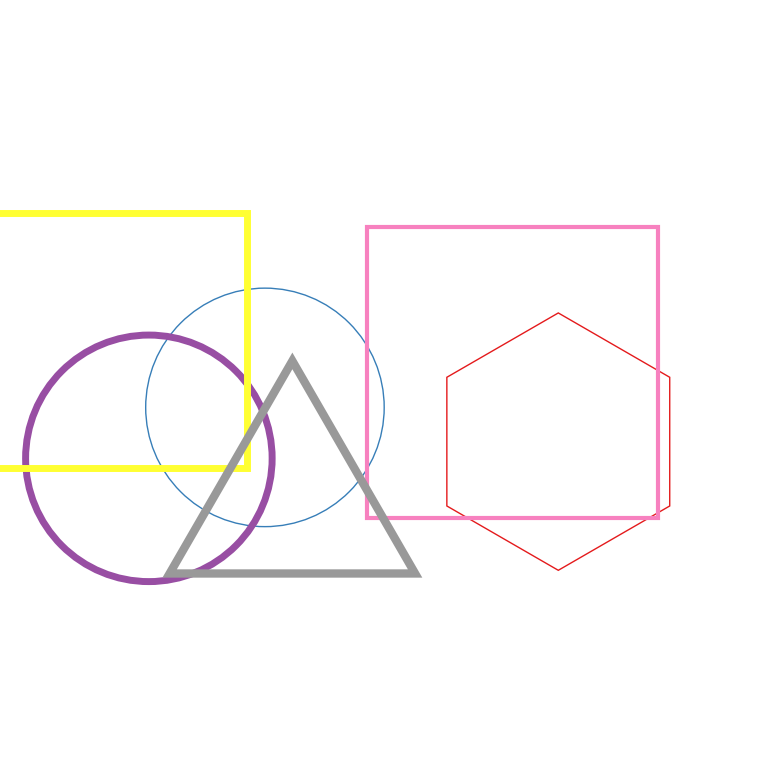[{"shape": "hexagon", "thickness": 0.5, "radius": 0.84, "center": [0.725, 0.426]}, {"shape": "circle", "thickness": 0.5, "radius": 0.77, "center": [0.344, 0.471]}, {"shape": "circle", "thickness": 2.5, "radius": 0.8, "center": [0.193, 0.405]}, {"shape": "square", "thickness": 2.5, "radius": 0.83, "center": [0.156, 0.558]}, {"shape": "square", "thickness": 1.5, "radius": 0.95, "center": [0.666, 0.516]}, {"shape": "triangle", "thickness": 3, "radius": 0.92, "center": [0.38, 0.347]}]